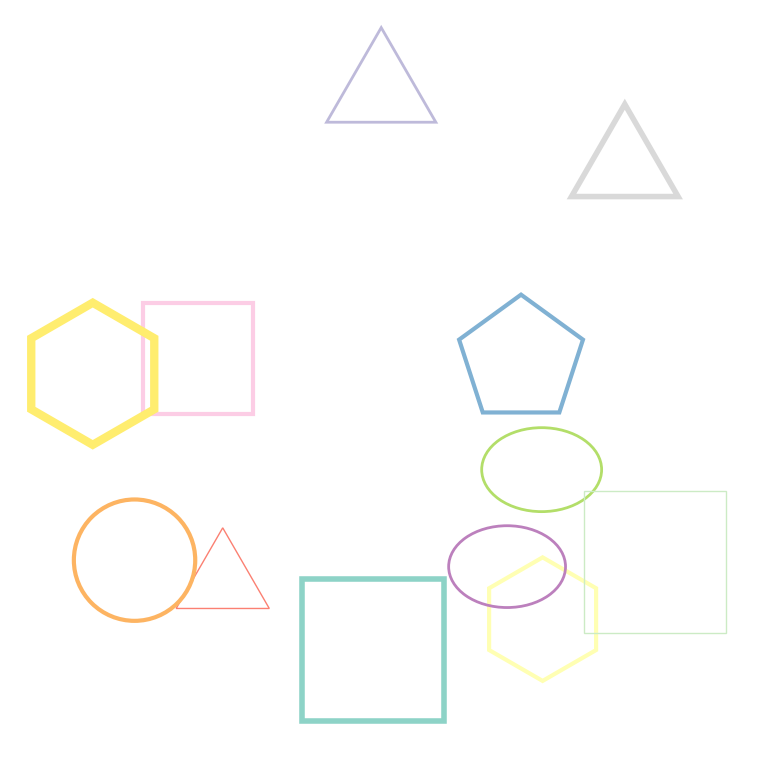[{"shape": "square", "thickness": 2, "radius": 0.46, "center": [0.484, 0.156]}, {"shape": "hexagon", "thickness": 1.5, "radius": 0.4, "center": [0.705, 0.196]}, {"shape": "triangle", "thickness": 1, "radius": 0.41, "center": [0.495, 0.882]}, {"shape": "triangle", "thickness": 0.5, "radius": 0.35, "center": [0.289, 0.245]}, {"shape": "pentagon", "thickness": 1.5, "radius": 0.42, "center": [0.677, 0.533]}, {"shape": "circle", "thickness": 1.5, "radius": 0.39, "center": [0.175, 0.273]}, {"shape": "oval", "thickness": 1, "radius": 0.39, "center": [0.703, 0.39]}, {"shape": "square", "thickness": 1.5, "radius": 0.36, "center": [0.257, 0.534]}, {"shape": "triangle", "thickness": 2, "radius": 0.4, "center": [0.811, 0.785]}, {"shape": "oval", "thickness": 1, "radius": 0.38, "center": [0.659, 0.264]}, {"shape": "square", "thickness": 0.5, "radius": 0.46, "center": [0.851, 0.271]}, {"shape": "hexagon", "thickness": 3, "radius": 0.46, "center": [0.12, 0.515]}]